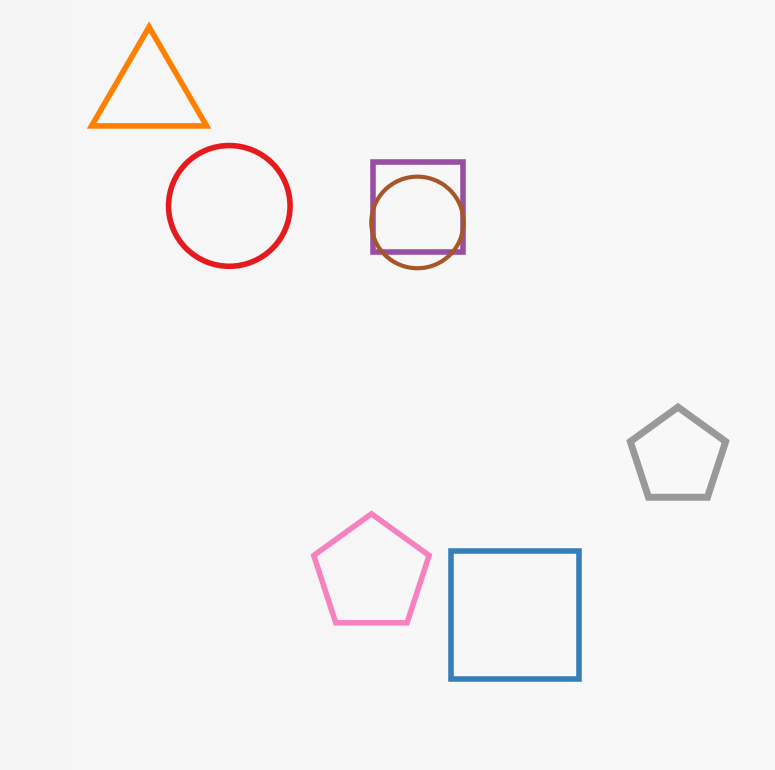[{"shape": "circle", "thickness": 2, "radius": 0.39, "center": [0.296, 0.733]}, {"shape": "square", "thickness": 2, "radius": 0.42, "center": [0.665, 0.201]}, {"shape": "square", "thickness": 2, "radius": 0.29, "center": [0.539, 0.731]}, {"shape": "triangle", "thickness": 2, "radius": 0.43, "center": [0.192, 0.879]}, {"shape": "circle", "thickness": 1.5, "radius": 0.3, "center": [0.539, 0.711]}, {"shape": "pentagon", "thickness": 2, "radius": 0.39, "center": [0.479, 0.254]}, {"shape": "pentagon", "thickness": 2.5, "radius": 0.32, "center": [0.875, 0.407]}]